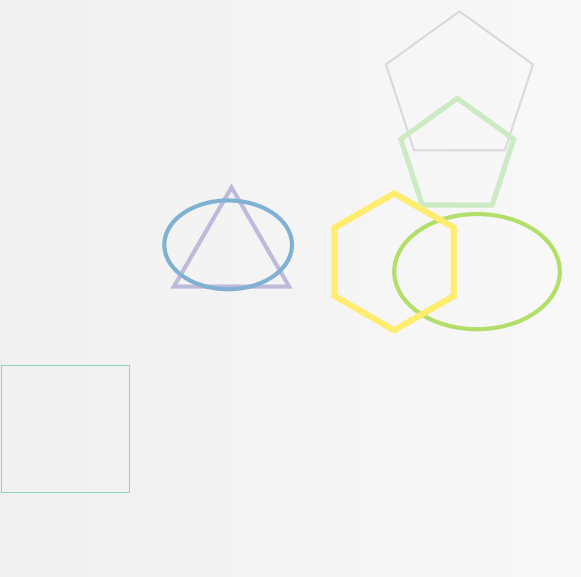[{"shape": "square", "thickness": 0.5, "radius": 0.55, "center": [0.111, 0.257]}, {"shape": "triangle", "thickness": 2, "radius": 0.57, "center": [0.398, 0.56]}, {"shape": "oval", "thickness": 2, "radius": 0.55, "center": [0.393, 0.575]}, {"shape": "oval", "thickness": 2, "radius": 0.71, "center": [0.821, 0.529]}, {"shape": "pentagon", "thickness": 1, "radius": 0.67, "center": [0.79, 0.846]}, {"shape": "pentagon", "thickness": 2.5, "radius": 0.51, "center": [0.787, 0.727]}, {"shape": "hexagon", "thickness": 3, "radius": 0.59, "center": [0.678, 0.546]}]